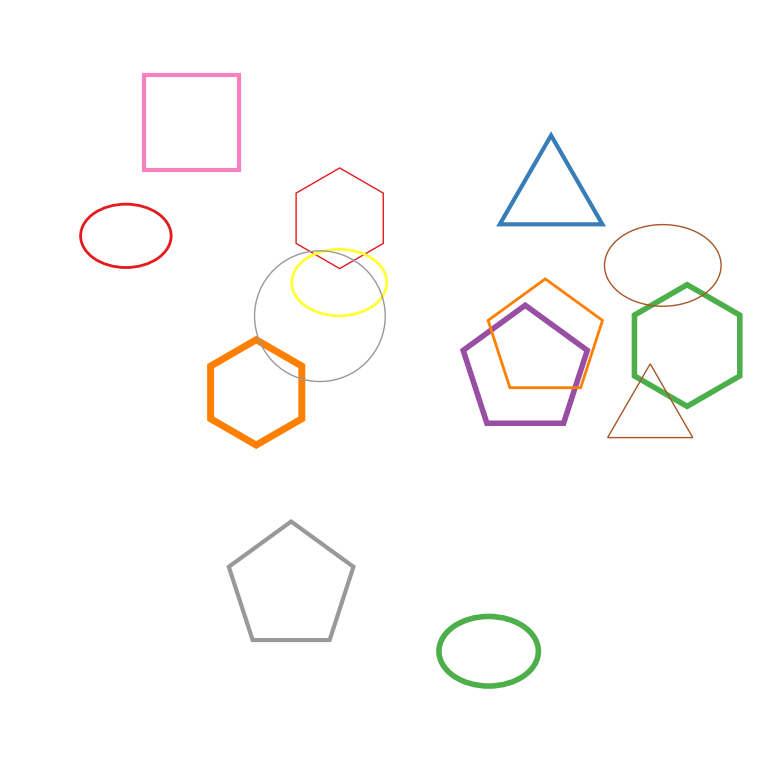[{"shape": "hexagon", "thickness": 0.5, "radius": 0.33, "center": [0.441, 0.717]}, {"shape": "oval", "thickness": 1, "radius": 0.29, "center": [0.163, 0.694]}, {"shape": "triangle", "thickness": 1.5, "radius": 0.38, "center": [0.716, 0.747]}, {"shape": "oval", "thickness": 2, "radius": 0.32, "center": [0.635, 0.154]}, {"shape": "hexagon", "thickness": 2, "radius": 0.39, "center": [0.892, 0.551]}, {"shape": "pentagon", "thickness": 2, "radius": 0.42, "center": [0.682, 0.519]}, {"shape": "pentagon", "thickness": 1, "radius": 0.39, "center": [0.708, 0.56]}, {"shape": "hexagon", "thickness": 2.5, "radius": 0.34, "center": [0.333, 0.49]}, {"shape": "oval", "thickness": 1, "radius": 0.31, "center": [0.441, 0.633]}, {"shape": "triangle", "thickness": 0.5, "radius": 0.32, "center": [0.844, 0.464]}, {"shape": "oval", "thickness": 0.5, "radius": 0.38, "center": [0.861, 0.655]}, {"shape": "square", "thickness": 1.5, "radius": 0.31, "center": [0.248, 0.841]}, {"shape": "pentagon", "thickness": 1.5, "radius": 0.43, "center": [0.378, 0.238]}, {"shape": "circle", "thickness": 0.5, "radius": 0.42, "center": [0.415, 0.589]}]